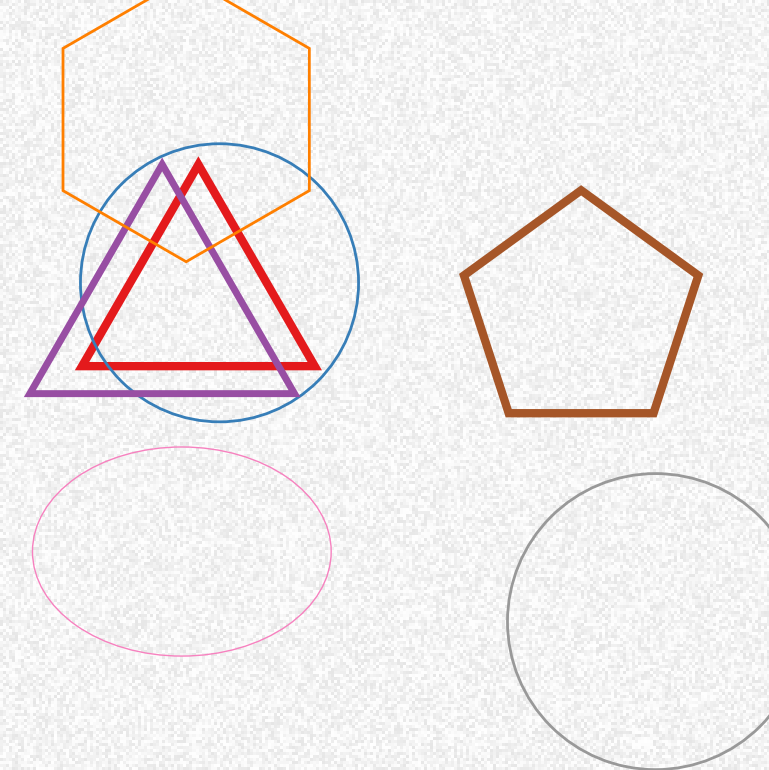[{"shape": "triangle", "thickness": 3, "radius": 0.87, "center": [0.258, 0.612]}, {"shape": "circle", "thickness": 1, "radius": 0.9, "center": [0.285, 0.633]}, {"shape": "triangle", "thickness": 2.5, "radius": 0.99, "center": [0.211, 0.588]}, {"shape": "hexagon", "thickness": 1, "radius": 0.92, "center": [0.242, 0.845]}, {"shape": "pentagon", "thickness": 3, "radius": 0.8, "center": [0.755, 0.593]}, {"shape": "oval", "thickness": 0.5, "radius": 0.97, "center": [0.236, 0.284]}, {"shape": "circle", "thickness": 1, "radius": 0.96, "center": [0.851, 0.193]}]